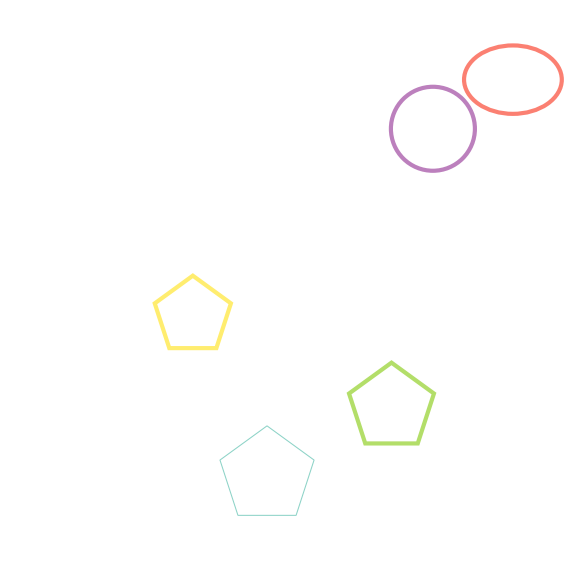[{"shape": "pentagon", "thickness": 0.5, "radius": 0.43, "center": [0.462, 0.176]}, {"shape": "oval", "thickness": 2, "radius": 0.42, "center": [0.888, 0.861]}, {"shape": "pentagon", "thickness": 2, "radius": 0.39, "center": [0.678, 0.294]}, {"shape": "circle", "thickness": 2, "radius": 0.36, "center": [0.75, 0.776]}, {"shape": "pentagon", "thickness": 2, "radius": 0.35, "center": [0.334, 0.452]}]